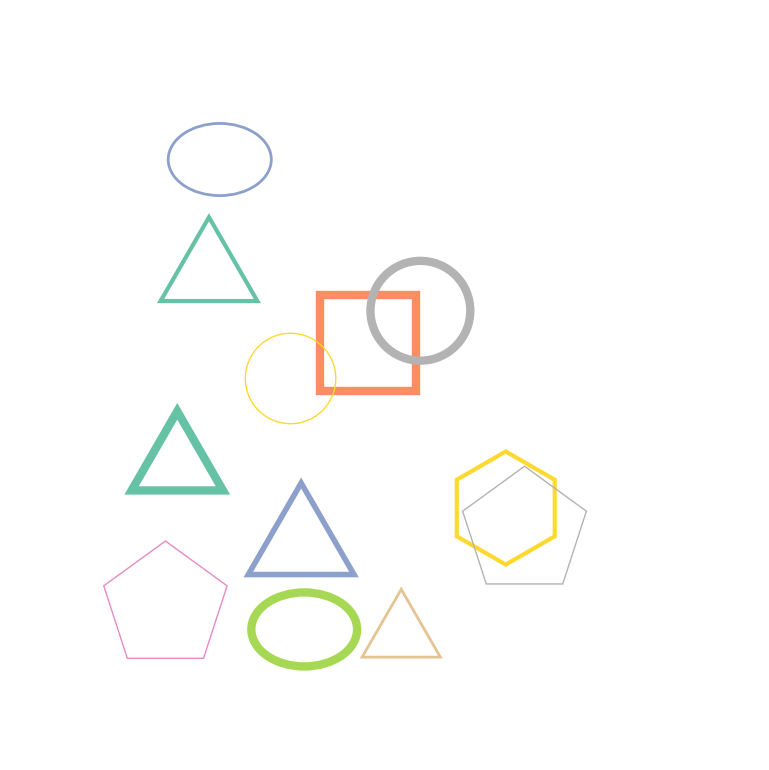[{"shape": "triangle", "thickness": 1.5, "radius": 0.36, "center": [0.271, 0.645]}, {"shape": "triangle", "thickness": 3, "radius": 0.34, "center": [0.23, 0.397]}, {"shape": "square", "thickness": 3, "radius": 0.31, "center": [0.478, 0.555]}, {"shape": "triangle", "thickness": 2, "radius": 0.4, "center": [0.391, 0.293]}, {"shape": "oval", "thickness": 1, "radius": 0.33, "center": [0.285, 0.793]}, {"shape": "pentagon", "thickness": 0.5, "radius": 0.42, "center": [0.215, 0.213]}, {"shape": "oval", "thickness": 3, "radius": 0.34, "center": [0.395, 0.183]}, {"shape": "circle", "thickness": 0.5, "radius": 0.29, "center": [0.377, 0.508]}, {"shape": "hexagon", "thickness": 1.5, "radius": 0.37, "center": [0.657, 0.34]}, {"shape": "triangle", "thickness": 1, "radius": 0.29, "center": [0.521, 0.176]}, {"shape": "pentagon", "thickness": 0.5, "radius": 0.42, "center": [0.681, 0.31]}, {"shape": "circle", "thickness": 3, "radius": 0.32, "center": [0.546, 0.596]}]